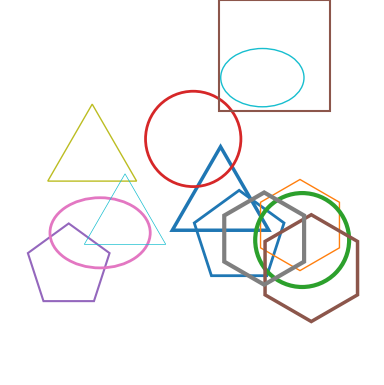[{"shape": "pentagon", "thickness": 2, "radius": 0.61, "center": [0.621, 0.383]}, {"shape": "triangle", "thickness": 2.5, "radius": 0.72, "center": [0.573, 0.474]}, {"shape": "hexagon", "thickness": 1, "radius": 0.59, "center": [0.779, 0.415]}, {"shape": "circle", "thickness": 3, "radius": 0.61, "center": [0.785, 0.377]}, {"shape": "circle", "thickness": 2, "radius": 0.62, "center": [0.502, 0.639]}, {"shape": "pentagon", "thickness": 1.5, "radius": 0.56, "center": [0.178, 0.308]}, {"shape": "hexagon", "thickness": 2.5, "radius": 0.69, "center": [0.809, 0.304]}, {"shape": "square", "thickness": 1.5, "radius": 0.72, "center": [0.713, 0.856]}, {"shape": "oval", "thickness": 2, "radius": 0.65, "center": [0.26, 0.395]}, {"shape": "hexagon", "thickness": 3, "radius": 0.6, "center": [0.686, 0.38]}, {"shape": "triangle", "thickness": 1, "radius": 0.67, "center": [0.239, 0.596]}, {"shape": "triangle", "thickness": 0.5, "radius": 0.61, "center": [0.325, 0.426]}, {"shape": "oval", "thickness": 1, "radius": 0.54, "center": [0.681, 0.798]}]